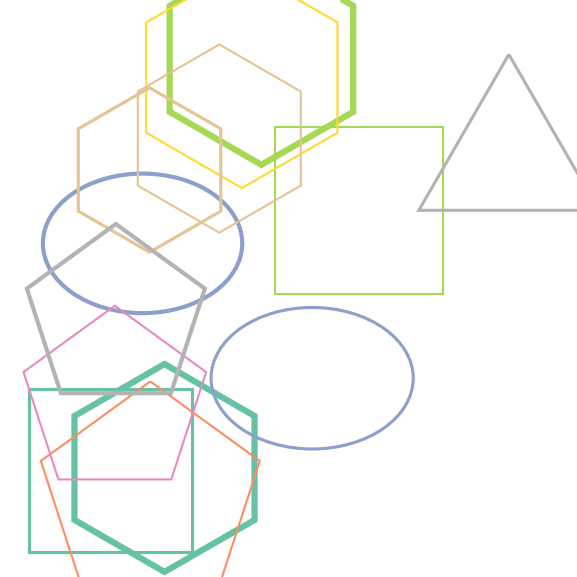[{"shape": "square", "thickness": 1.5, "radius": 0.71, "center": [0.191, 0.184]}, {"shape": "hexagon", "thickness": 3, "radius": 0.9, "center": [0.285, 0.189]}, {"shape": "pentagon", "thickness": 1, "radius": 1.0, "center": [0.26, 0.139]}, {"shape": "oval", "thickness": 2, "radius": 0.86, "center": [0.247, 0.578]}, {"shape": "oval", "thickness": 1.5, "radius": 0.88, "center": [0.541, 0.344]}, {"shape": "pentagon", "thickness": 1, "radius": 0.83, "center": [0.199, 0.303]}, {"shape": "square", "thickness": 1, "radius": 0.72, "center": [0.622, 0.634]}, {"shape": "hexagon", "thickness": 3, "radius": 0.92, "center": [0.453, 0.897]}, {"shape": "hexagon", "thickness": 1, "radius": 0.96, "center": [0.419, 0.865]}, {"shape": "hexagon", "thickness": 1.5, "radius": 0.71, "center": [0.259, 0.705]}, {"shape": "hexagon", "thickness": 1, "radius": 0.81, "center": [0.38, 0.759]}, {"shape": "triangle", "thickness": 1.5, "radius": 0.9, "center": [0.881, 0.725]}, {"shape": "pentagon", "thickness": 2, "radius": 0.81, "center": [0.201, 0.449]}]